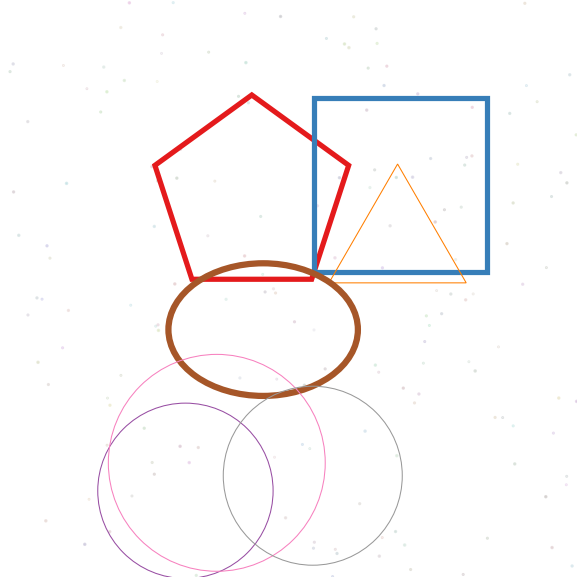[{"shape": "pentagon", "thickness": 2.5, "radius": 0.88, "center": [0.436, 0.658]}, {"shape": "square", "thickness": 2.5, "radius": 0.75, "center": [0.693, 0.679]}, {"shape": "circle", "thickness": 0.5, "radius": 0.76, "center": [0.321, 0.149]}, {"shape": "triangle", "thickness": 0.5, "radius": 0.69, "center": [0.688, 0.578]}, {"shape": "oval", "thickness": 3, "radius": 0.82, "center": [0.456, 0.428]}, {"shape": "circle", "thickness": 0.5, "radius": 0.94, "center": [0.375, 0.198]}, {"shape": "circle", "thickness": 0.5, "radius": 0.77, "center": [0.542, 0.175]}]